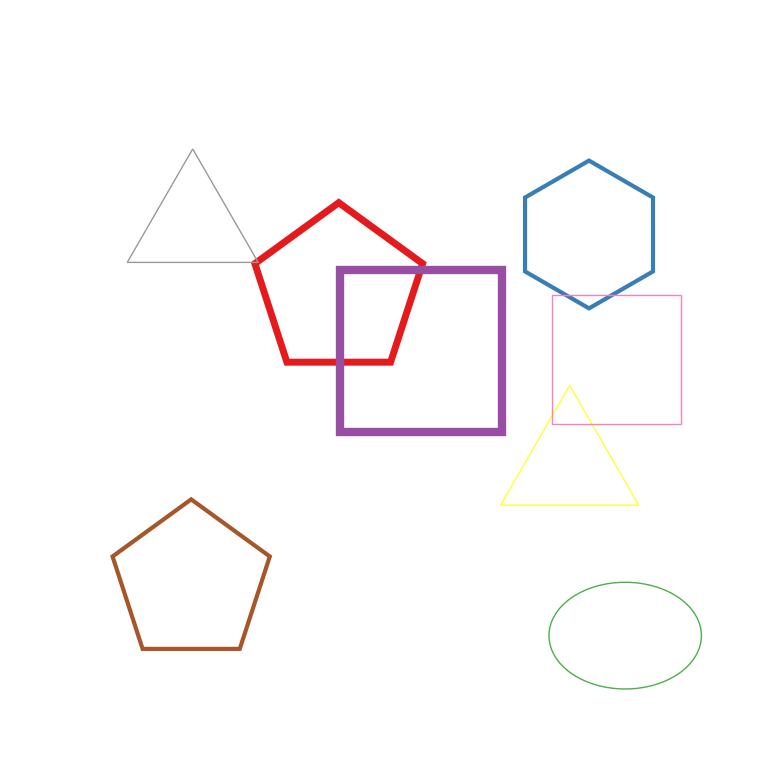[{"shape": "pentagon", "thickness": 2.5, "radius": 0.57, "center": [0.44, 0.622]}, {"shape": "hexagon", "thickness": 1.5, "radius": 0.48, "center": [0.765, 0.695]}, {"shape": "oval", "thickness": 0.5, "radius": 0.49, "center": [0.812, 0.175]}, {"shape": "square", "thickness": 3, "radius": 0.53, "center": [0.547, 0.544]}, {"shape": "triangle", "thickness": 0.5, "radius": 0.52, "center": [0.74, 0.396]}, {"shape": "pentagon", "thickness": 1.5, "radius": 0.54, "center": [0.248, 0.244]}, {"shape": "square", "thickness": 0.5, "radius": 0.42, "center": [0.801, 0.533]}, {"shape": "triangle", "thickness": 0.5, "radius": 0.49, "center": [0.25, 0.708]}]